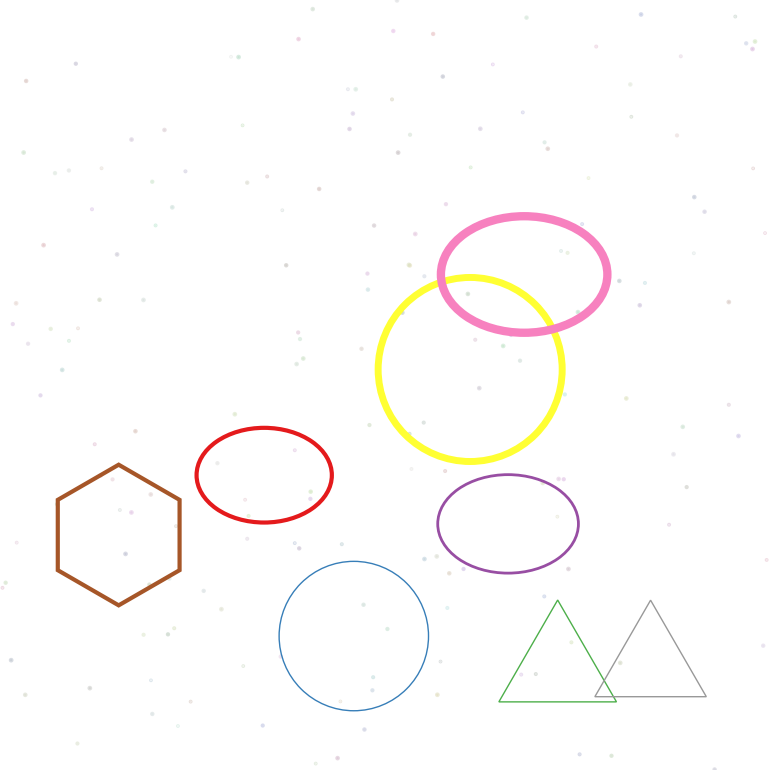[{"shape": "oval", "thickness": 1.5, "radius": 0.44, "center": [0.343, 0.383]}, {"shape": "circle", "thickness": 0.5, "radius": 0.49, "center": [0.46, 0.174]}, {"shape": "triangle", "thickness": 0.5, "radius": 0.44, "center": [0.724, 0.133]}, {"shape": "oval", "thickness": 1, "radius": 0.46, "center": [0.66, 0.32]}, {"shape": "circle", "thickness": 2.5, "radius": 0.6, "center": [0.611, 0.52]}, {"shape": "hexagon", "thickness": 1.5, "radius": 0.46, "center": [0.154, 0.305]}, {"shape": "oval", "thickness": 3, "radius": 0.54, "center": [0.681, 0.644]}, {"shape": "triangle", "thickness": 0.5, "radius": 0.42, "center": [0.845, 0.137]}]